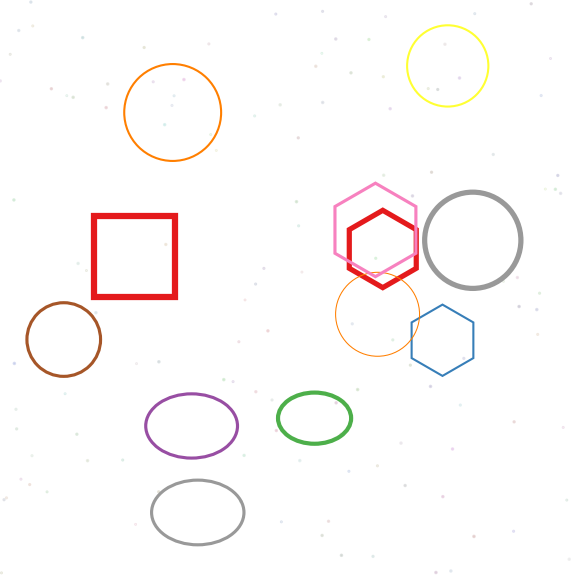[{"shape": "square", "thickness": 3, "radius": 0.35, "center": [0.233, 0.554]}, {"shape": "hexagon", "thickness": 2.5, "radius": 0.33, "center": [0.663, 0.568]}, {"shape": "hexagon", "thickness": 1, "radius": 0.31, "center": [0.766, 0.41]}, {"shape": "oval", "thickness": 2, "radius": 0.32, "center": [0.545, 0.275]}, {"shape": "oval", "thickness": 1.5, "radius": 0.4, "center": [0.332, 0.262]}, {"shape": "circle", "thickness": 1, "radius": 0.42, "center": [0.299, 0.804]}, {"shape": "circle", "thickness": 0.5, "radius": 0.36, "center": [0.654, 0.455]}, {"shape": "circle", "thickness": 1, "radius": 0.35, "center": [0.775, 0.885]}, {"shape": "circle", "thickness": 1.5, "radius": 0.32, "center": [0.11, 0.411]}, {"shape": "hexagon", "thickness": 1.5, "radius": 0.4, "center": [0.65, 0.601]}, {"shape": "circle", "thickness": 2.5, "radius": 0.42, "center": [0.819, 0.583]}, {"shape": "oval", "thickness": 1.5, "radius": 0.4, "center": [0.342, 0.112]}]